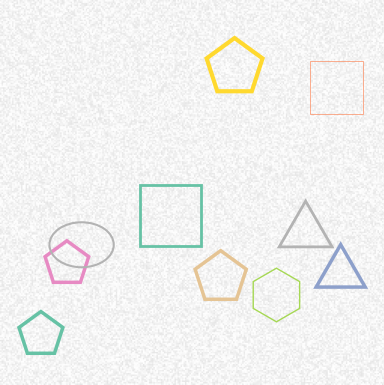[{"shape": "square", "thickness": 2, "radius": 0.4, "center": [0.444, 0.441]}, {"shape": "pentagon", "thickness": 2.5, "radius": 0.3, "center": [0.106, 0.131]}, {"shape": "square", "thickness": 0.5, "radius": 0.35, "center": [0.875, 0.773]}, {"shape": "triangle", "thickness": 2.5, "radius": 0.37, "center": [0.885, 0.291]}, {"shape": "pentagon", "thickness": 2.5, "radius": 0.3, "center": [0.174, 0.315]}, {"shape": "hexagon", "thickness": 1, "radius": 0.35, "center": [0.718, 0.234]}, {"shape": "pentagon", "thickness": 3, "radius": 0.38, "center": [0.609, 0.825]}, {"shape": "pentagon", "thickness": 2.5, "radius": 0.35, "center": [0.573, 0.279]}, {"shape": "oval", "thickness": 1.5, "radius": 0.42, "center": [0.212, 0.364]}, {"shape": "triangle", "thickness": 2, "radius": 0.4, "center": [0.794, 0.398]}]